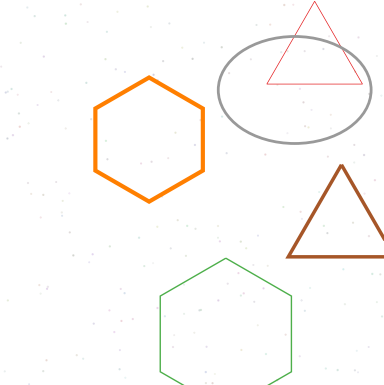[{"shape": "triangle", "thickness": 0.5, "radius": 0.72, "center": [0.817, 0.853]}, {"shape": "hexagon", "thickness": 1, "radius": 0.98, "center": [0.587, 0.133]}, {"shape": "hexagon", "thickness": 3, "radius": 0.81, "center": [0.387, 0.638]}, {"shape": "triangle", "thickness": 2.5, "radius": 0.8, "center": [0.887, 0.413]}, {"shape": "oval", "thickness": 2, "radius": 0.99, "center": [0.765, 0.766]}]